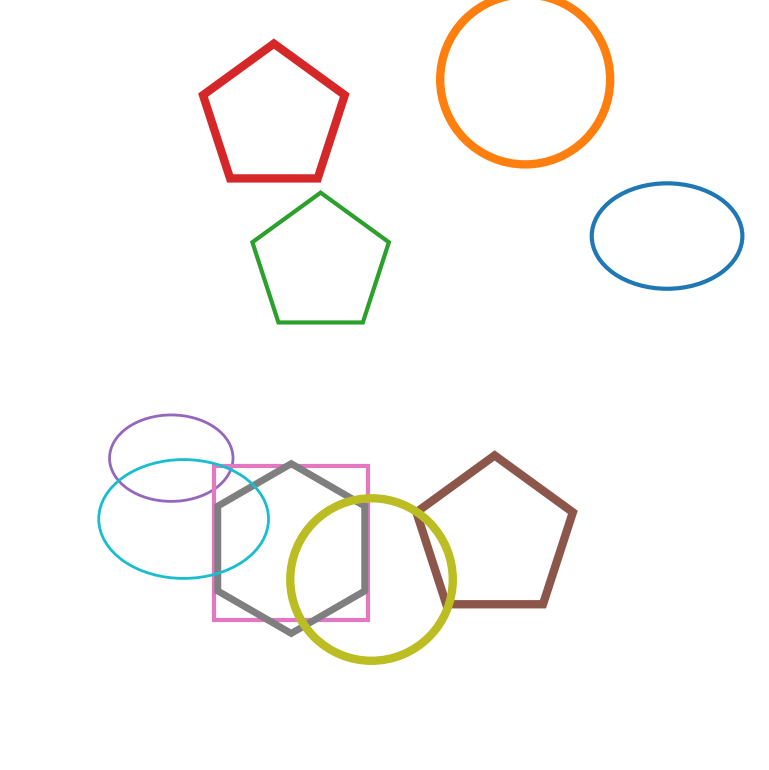[{"shape": "oval", "thickness": 1.5, "radius": 0.49, "center": [0.866, 0.693]}, {"shape": "circle", "thickness": 3, "radius": 0.55, "center": [0.682, 0.897]}, {"shape": "pentagon", "thickness": 1.5, "radius": 0.47, "center": [0.416, 0.657]}, {"shape": "pentagon", "thickness": 3, "radius": 0.48, "center": [0.356, 0.847]}, {"shape": "oval", "thickness": 1, "radius": 0.4, "center": [0.222, 0.405]}, {"shape": "pentagon", "thickness": 3, "radius": 0.53, "center": [0.642, 0.302]}, {"shape": "square", "thickness": 1.5, "radius": 0.5, "center": [0.378, 0.295]}, {"shape": "hexagon", "thickness": 2.5, "radius": 0.55, "center": [0.378, 0.288]}, {"shape": "circle", "thickness": 3, "radius": 0.53, "center": [0.483, 0.247]}, {"shape": "oval", "thickness": 1, "radius": 0.55, "center": [0.238, 0.326]}]